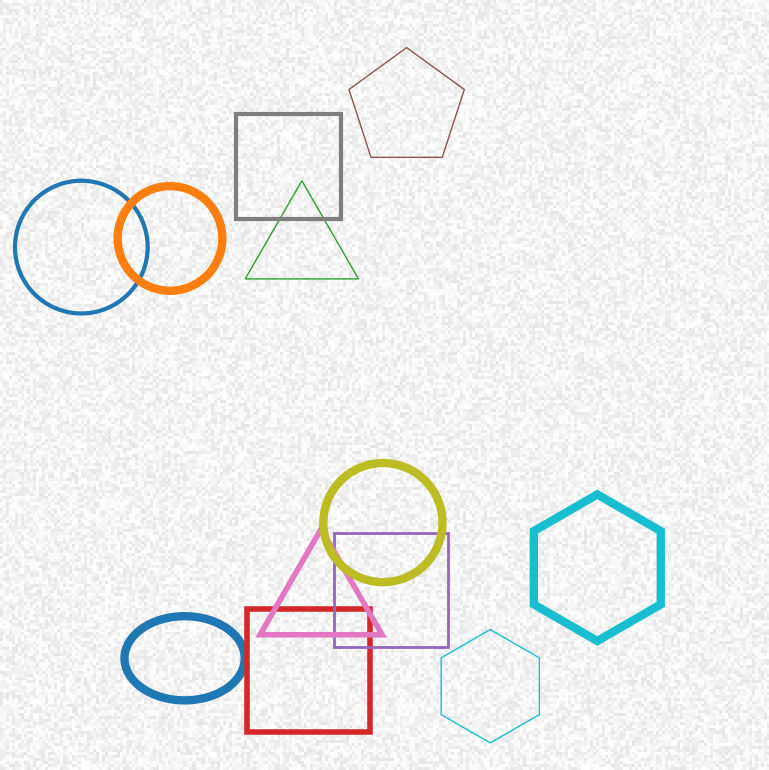[{"shape": "oval", "thickness": 3, "radius": 0.39, "center": [0.24, 0.145]}, {"shape": "circle", "thickness": 1.5, "radius": 0.43, "center": [0.106, 0.679]}, {"shape": "circle", "thickness": 3, "radius": 0.34, "center": [0.221, 0.69]}, {"shape": "triangle", "thickness": 0.5, "radius": 0.42, "center": [0.392, 0.68]}, {"shape": "square", "thickness": 2, "radius": 0.4, "center": [0.401, 0.13]}, {"shape": "square", "thickness": 1, "radius": 0.37, "center": [0.508, 0.233]}, {"shape": "pentagon", "thickness": 0.5, "radius": 0.39, "center": [0.528, 0.859]}, {"shape": "triangle", "thickness": 2, "radius": 0.46, "center": [0.417, 0.221]}, {"shape": "square", "thickness": 1.5, "radius": 0.34, "center": [0.375, 0.783]}, {"shape": "circle", "thickness": 3, "radius": 0.39, "center": [0.497, 0.321]}, {"shape": "hexagon", "thickness": 3, "radius": 0.48, "center": [0.776, 0.263]}, {"shape": "hexagon", "thickness": 0.5, "radius": 0.37, "center": [0.637, 0.109]}]